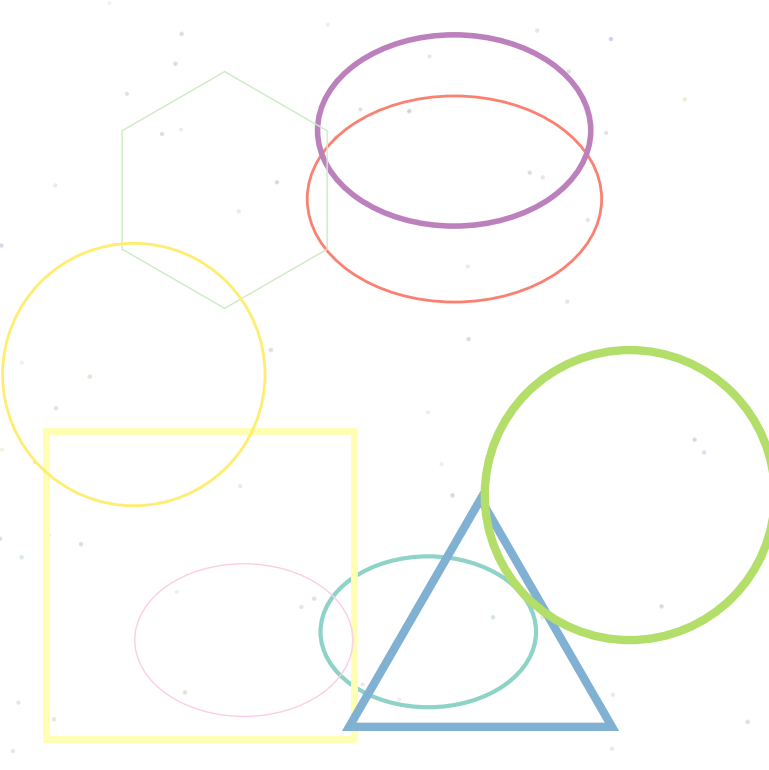[{"shape": "oval", "thickness": 1.5, "radius": 0.7, "center": [0.556, 0.179]}, {"shape": "square", "thickness": 2.5, "radius": 1.0, "center": [0.26, 0.24]}, {"shape": "oval", "thickness": 1, "radius": 0.96, "center": [0.59, 0.742]}, {"shape": "triangle", "thickness": 3, "radius": 0.99, "center": [0.624, 0.155]}, {"shape": "circle", "thickness": 3, "radius": 0.94, "center": [0.818, 0.357]}, {"shape": "oval", "thickness": 0.5, "radius": 0.71, "center": [0.317, 0.169]}, {"shape": "oval", "thickness": 2, "radius": 0.89, "center": [0.59, 0.831]}, {"shape": "hexagon", "thickness": 0.5, "radius": 0.77, "center": [0.292, 0.753]}, {"shape": "circle", "thickness": 1, "radius": 0.85, "center": [0.174, 0.514]}]